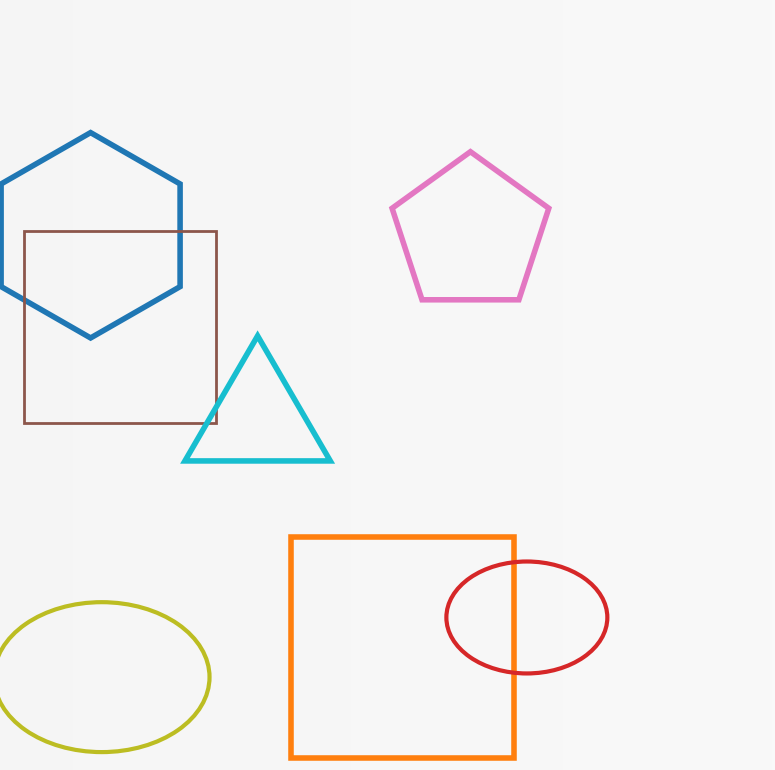[{"shape": "hexagon", "thickness": 2, "radius": 0.67, "center": [0.117, 0.694]}, {"shape": "square", "thickness": 2, "radius": 0.72, "center": [0.519, 0.159]}, {"shape": "oval", "thickness": 1.5, "radius": 0.52, "center": [0.68, 0.198]}, {"shape": "square", "thickness": 1, "radius": 0.62, "center": [0.155, 0.575]}, {"shape": "pentagon", "thickness": 2, "radius": 0.53, "center": [0.607, 0.697]}, {"shape": "oval", "thickness": 1.5, "radius": 0.7, "center": [0.131, 0.121]}, {"shape": "triangle", "thickness": 2, "radius": 0.54, "center": [0.332, 0.456]}]